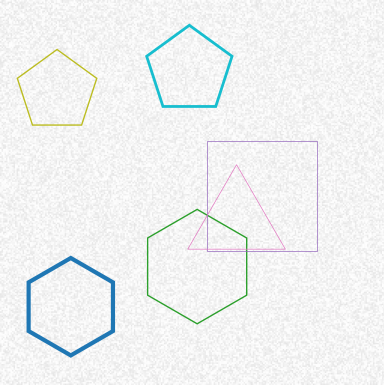[{"shape": "hexagon", "thickness": 3, "radius": 0.63, "center": [0.184, 0.203]}, {"shape": "hexagon", "thickness": 1, "radius": 0.74, "center": [0.512, 0.308]}, {"shape": "square", "thickness": 0.5, "radius": 0.71, "center": [0.68, 0.492]}, {"shape": "triangle", "thickness": 0.5, "radius": 0.73, "center": [0.614, 0.426]}, {"shape": "pentagon", "thickness": 1, "radius": 0.54, "center": [0.148, 0.763]}, {"shape": "pentagon", "thickness": 2, "radius": 0.58, "center": [0.492, 0.818]}]